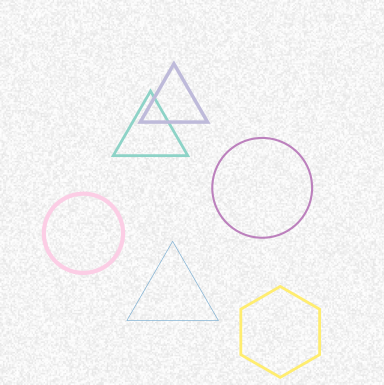[{"shape": "triangle", "thickness": 2, "radius": 0.56, "center": [0.391, 0.652]}, {"shape": "triangle", "thickness": 2.5, "radius": 0.5, "center": [0.452, 0.733]}, {"shape": "triangle", "thickness": 0.5, "radius": 0.69, "center": [0.448, 0.236]}, {"shape": "circle", "thickness": 3, "radius": 0.51, "center": [0.217, 0.394]}, {"shape": "circle", "thickness": 1.5, "radius": 0.65, "center": [0.681, 0.512]}, {"shape": "hexagon", "thickness": 2, "radius": 0.59, "center": [0.728, 0.138]}]